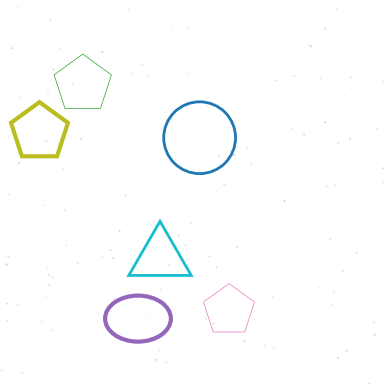[{"shape": "circle", "thickness": 2, "radius": 0.47, "center": [0.519, 0.642]}, {"shape": "pentagon", "thickness": 0.5, "radius": 0.39, "center": [0.215, 0.781]}, {"shape": "oval", "thickness": 3, "radius": 0.43, "center": [0.358, 0.172]}, {"shape": "pentagon", "thickness": 0.5, "radius": 0.35, "center": [0.595, 0.194]}, {"shape": "pentagon", "thickness": 3, "radius": 0.39, "center": [0.103, 0.657]}, {"shape": "triangle", "thickness": 2, "radius": 0.47, "center": [0.416, 0.331]}]